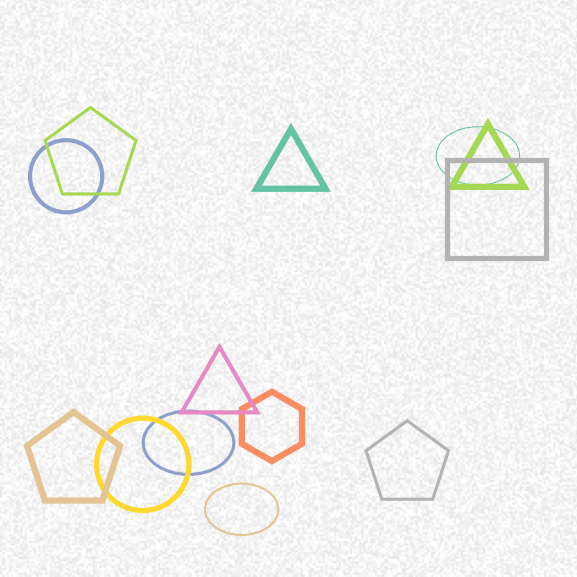[{"shape": "oval", "thickness": 0.5, "radius": 0.36, "center": [0.827, 0.729]}, {"shape": "triangle", "thickness": 3, "radius": 0.35, "center": [0.504, 0.707]}, {"shape": "hexagon", "thickness": 3, "radius": 0.3, "center": [0.471, 0.261]}, {"shape": "circle", "thickness": 2, "radius": 0.31, "center": [0.115, 0.694]}, {"shape": "oval", "thickness": 1.5, "radius": 0.39, "center": [0.326, 0.232]}, {"shape": "triangle", "thickness": 2, "radius": 0.38, "center": [0.38, 0.323]}, {"shape": "pentagon", "thickness": 1.5, "radius": 0.41, "center": [0.157, 0.73]}, {"shape": "triangle", "thickness": 3, "radius": 0.36, "center": [0.845, 0.712]}, {"shape": "circle", "thickness": 2.5, "radius": 0.4, "center": [0.247, 0.195]}, {"shape": "pentagon", "thickness": 3, "radius": 0.42, "center": [0.127, 0.201]}, {"shape": "oval", "thickness": 1, "radius": 0.32, "center": [0.418, 0.117]}, {"shape": "pentagon", "thickness": 1.5, "radius": 0.38, "center": [0.705, 0.195]}, {"shape": "square", "thickness": 2.5, "radius": 0.43, "center": [0.86, 0.638]}]